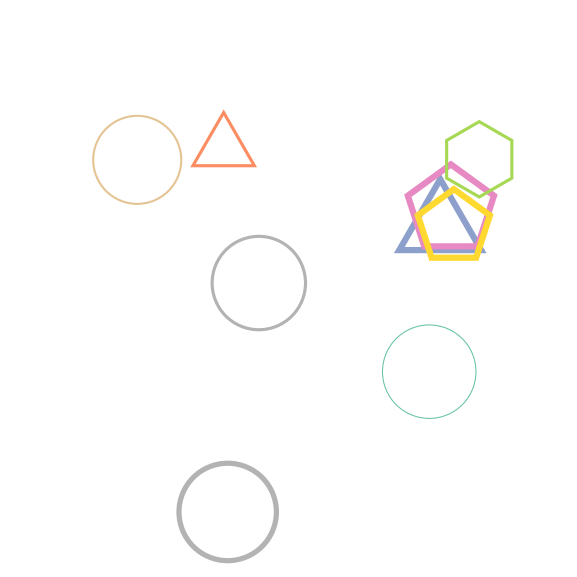[{"shape": "circle", "thickness": 0.5, "radius": 0.4, "center": [0.743, 0.356]}, {"shape": "triangle", "thickness": 1.5, "radius": 0.31, "center": [0.387, 0.743]}, {"shape": "triangle", "thickness": 3, "radius": 0.41, "center": [0.762, 0.607]}, {"shape": "pentagon", "thickness": 3, "radius": 0.39, "center": [0.781, 0.636]}, {"shape": "hexagon", "thickness": 1.5, "radius": 0.33, "center": [0.83, 0.723]}, {"shape": "pentagon", "thickness": 3, "radius": 0.33, "center": [0.786, 0.606]}, {"shape": "circle", "thickness": 1, "radius": 0.38, "center": [0.238, 0.722]}, {"shape": "circle", "thickness": 2.5, "radius": 0.42, "center": [0.394, 0.113]}, {"shape": "circle", "thickness": 1.5, "radius": 0.4, "center": [0.448, 0.509]}]